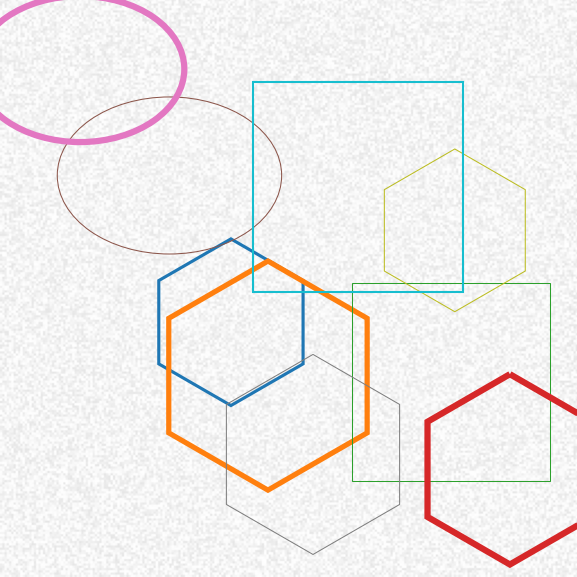[{"shape": "hexagon", "thickness": 1.5, "radius": 0.72, "center": [0.4, 0.441]}, {"shape": "hexagon", "thickness": 2.5, "radius": 0.99, "center": [0.464, 0.349]}, {"shape": "square", "thickness": 0.5, "radius": 0.86, "center": [0.781, 0.337]}, {"shape": "hexagon", "thickness": 3, "radius": 0.82, "center": [0.883, 0.186]}, {"shape": "oval", "thickness": 0.5, "radius": 0.97, "center": [0.293, 0.695]}, {"shape": "oval", "thickness": 3, "radius": 0.9, "center": [0.139, 0.88]}, {"shape": "hexagon", "thickness": 0.5, "radius": 0.87, "center": [0.542, 0.212]}, {"shape": "hexagon", "thickness": 0.5, "radius": 0.7, "center": [0.788, 0.6]}, {"shape": "square", "thickness": 1, "radius": 0.91, "center": [0.62, 0.675]}]